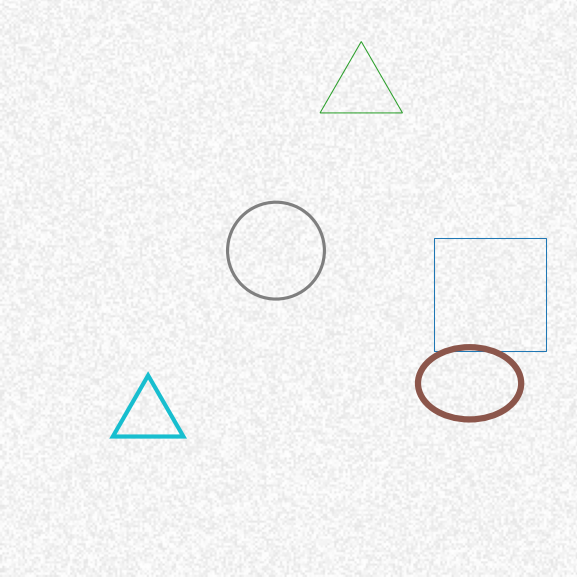[{"shape": "square", "thickness": 0.5, "radius": 0.49, "center": [0.848, 0.49]}, {"shape": "triangle", "thickness": 0.5, "radius": 0.41, "center": [0.626, 0.845]}, {"shape": "oval", "thickness": 3, "radius": 0.45, "center": [0.813, 0.335]}, {"shape": "circle", "thickness": 1.5, "radius": 0.42, "center": [0.478, 0.565]}, {"shape": "triangle", "thickness": 2, "radius": 0.35, "center": [0.256, 0.279]}]